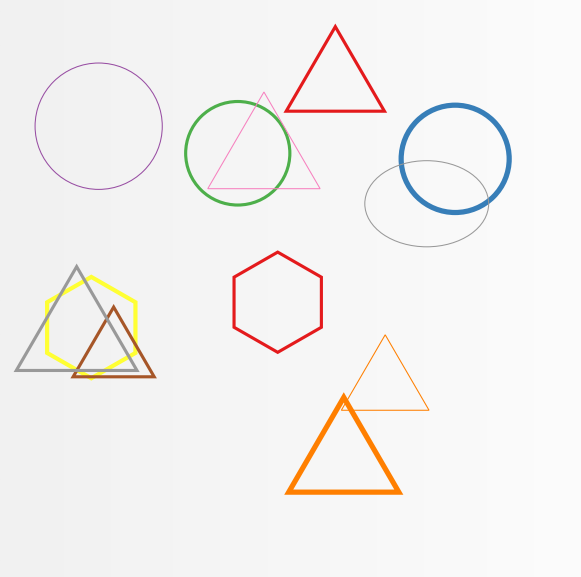[{"shape": "triangle", "thickness": 1.5, "radius": 0.49, "center": [0.577, 0.855]}, {"shape": "hexagon", "thickness": 1.5, "radius": 0.43, "center": [0.478, 0.476]}, {"shape": "circle", "thickness": 2.5, "radius": 0.46, "center": [0.783, 0.724]}, {"shape": "circle", "thickness": 1.5, "radius": 0.45, "center": [0.409, 0.734]}, {"shape": "circle", "thickness": 0.5, "radius": 0.55, "center": [0.17, 0.781]}, {"shape": "triangle", "thickness": 0.5, "radius": 0.44, "center": [0.663, 0.332]}, {"shape": "triangle", "thickness": 2.5, "radius": 0.55, "center": [0.591, 0.202]}, {"shape": "hexagon", "thickness": 2, "radius": 0.44, "center": [0.157, 0.432]}, {"shape": "triangle", "thickness": 1.5, "radius": 0.4, "center": [0.196, 0.387]}, {"shape": "triangle", "thickness": 0.5, "radius": 0.56, "center": [0.454, 0.728]}, {"shape": "oval", "thickness": 0.5, "radius": 0.53, "center": [0.734, 0.646]}, {"shape": "triangle", "thickness": 1.5, "radius": 0.6, "center": [0.132, 0.418]}]